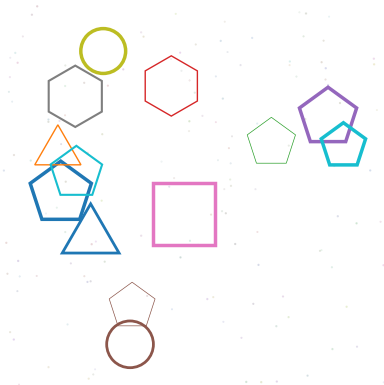[{"shape": "triangle", "thickness": 2, "radius": 0.43, "center": [0.235, 0.385]}, {"shape": "pentagon", "thickness": 2.5, "radius": 0.42, "center": [0.158, 0.498]}, {"shape": "triangle", "thickness": 1, "radius": 0.35, "center": [0.15, 0.607]}, {"shape": "pentagon", "thickness": 0.5, "radius": 0.33, "center": [0.705, 0.629]}, {"shape": "hexagon", "thickness": 1, "radius": 0.39, "center": [0.445, 0.777]}, {"shape": "pentagon", "thickness": 2.5, "radius": 0.39, "center": [0.852, 0.695]}, {"shape": "pentagon", "thickness": 0.5, "radius": 0.31, "center": [0.343, 0.204]}, {"shape": "circle", "thickness": 2, "radius": 0.3, "center": [0.338, 0.106]}, {"shape": "square", "thickness": 2.5, "radius": 0.4, "center": [0.478, 0.444]}, {"shape": "hexagon", "thickness": 1.5, "radius": 0.4, "center": [0.196, 0.75]}, {"shape": "circle", "thickness": 2.5, "radius": 0.29, "center": [0.268, 0.867]}, {"shape": "pentagon", "thickness": 1.5, "radius": 0.35, "center": [0.198, 0.551]}, {"shape": "pentagon", "thickness": 2.5, "radius": 0.3, "center": [0.892, 0.621]}]